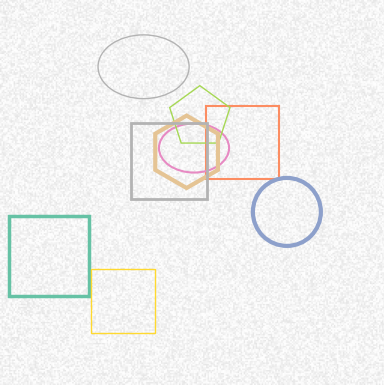[{"shape": "square", "thickness": 2.5, "radius": 0.52, "center": [0.128, 0.335]}, {"shape": "square", "thickness": 1.5, "radius": 0.47, "center": [0.63, 0.629]}, {"shape": "circle", "thickness": 3, "radius": 0.44, "center": [0.745, 0.45]}, {"shape": "oval", "thickness": 1.5, "radius": 0.46, "center": [0.504, 0.616]}, {"shape": "pentagon", "thickness": 1, "radius": 0.41, "center": [0.519, 0.695]}, {"shape": "square", "thickness": 1, "radius": 0.42, "center": [0.319, 0.218]}, {"shape": "hexagon", "thickness": 3, "radius": 0.47, "center": [0.485, 0.606]}, {"shape": "oval", "thickness": 1, "radius": 0.59, "center": [0.373, 0.827]}, {"shape": "square", "thickness": 2, "radius": 0.49, "center": [0.439, 0.582]}]